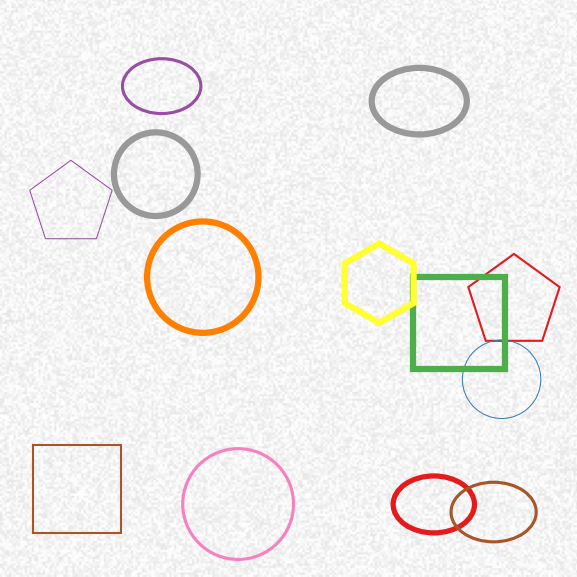[{"shape": "oval", "thickness": 2.5, "radius": 0.35, "center": [0.751, 0.126]}, {"shape": "pentagon", "thickness": 1, "radius": 0.42, "center": [0.89, 0.476]}, {"shape": "circle", "thickness": 0.5, "radius": 0.34, "center": [0.869, 0.342]}, {"shape": "square", "thickness": 3, "radius": 0.4, "center": [0.795, 0.439]}, {"shape": "pentagon", "thickness": 0.5, "radius": 0.38, "center": [0.123, 0.646]}, {"shape": "oval", "thickness": 1.5, "radius": 0.34, "center": [0.28, 0.85]}, {"shape": "circle", "thickness": 3, "radius": 0.48, "center": [0.351, 0.519]}, {"shape": "hexagon", "thickness": 3, "radius": 0.34, "center": [0.657, 0.509]}, {"shape": "oval", "thickness": 1.5, "radius": 0.37, "center": [0.855, 0.112]}, {"shape": "square", "thickness": 1, "radius": 0.38, "center": [0.133, 0.153]}, {"shape": "circle", "thickness": 1.5, "radius": 0.48, "center": [0.412, 0.126]}, {"shape": "circle", "thickness": 3, "radius": 0.36, "center": [0.27, 0.698]}, {"shape": "oval", "thickness": 3, "radius": 0.41, "center": [0.726, 0.824]}]